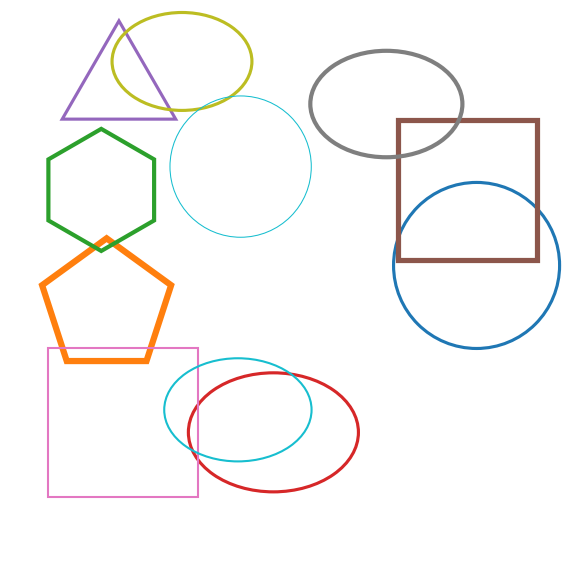[{"shape": "circle", "thickness": 1.5, "radius": 0.72, "center": [0.825, 0.539]}, {"shape": "pentagon", "thickness": 3, "radius": 0.59, "center": [0.185, 0.469]}, {"shape": "hexagon", "thickness": 2, "radius": 0.53, "center": [0.175, 0.67]}, {"shape": "oval", "thickness": 1.5, "radius": 0.74, "center": [0.473, 0.25]}, {"shape": "triangle", "thickness": 1.5, "radius": 0.57, "center": [0.206, 0.85]}, {"shape": "square", "thickness": 2.5, "radius": 0.6, "center": [0.809, 0.67]}, {"shape": "square", "thickness": 1, "radius": 0.65, "center": [0.213, 0.268]}, {"shape": "oval", "thickness": 2, "radius": 0.66, "center": [0.669, 0.819]}, {"shape": "oval", "thickness": 1.5, "radius": 0.61, "center": [0.315, 0.893]}, {"shape": "circle", "thickness": 0.5, "radius": 0.61, "center": [0.417, 0.711]}, {"shape": "oval", "thickness": 1, "radius": 0.64, "center": [0.412, 0.289]}]